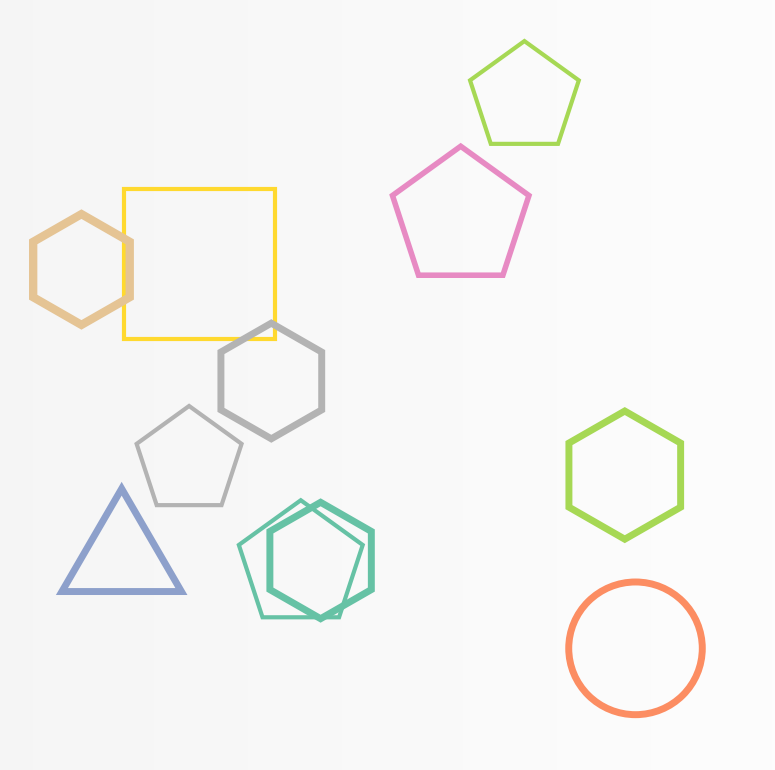[{"shape": "pentagon", "thickness": 1.5, "radius": 0.42, "center": [0.388, 0.266]}, {"shape": "hexagon", "thickness": 2.5, "radius": 0.38, "center": [0.414, 0.272]}, {"shape": "circle", "thickness": 2.5, "radius": 0.43, "center": [0.82, 0.158]}, {"shape": "triangle", "thickness": 2.5, "radius": 0.45, "center": [0.157, 0.276]}, {"shape": "pentagon", "thickness": 2, "radius": 0.46, "center": [0.594, 0.717]}, {"shape": "hexagon", "thickness": 2.5, "radius": 0.42, "center": [0.806, 0.383]}, {"shape": "pentagon", "thickness": 1.5, "radius": 0.37, "center": [0.677, 0.873]}, {"shape": "square", "thickness": 1.5, "radius": 0.49, "center": [0.258, 0.658]}, {"shape": "hexagon", "thickness": 3, "radius": 0.36, "center": [0.105, 0.65]}, {"shape": "hexagon", "thickness": 2.5, "radius": 0.38, "center": [0.35, 0.505]}, {"shape": "pentagon", "thickness": 1.5, "radius": 0.36, "center": [0.244, 0.402]}]